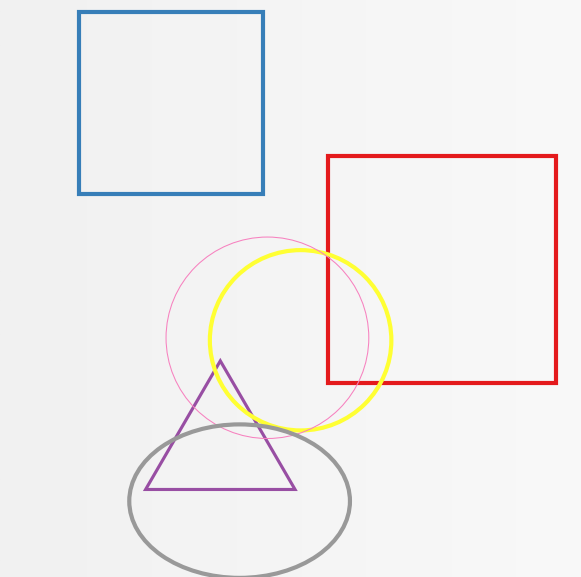[{"shape": "square", "thickness": 2, "radius": 0.98, "center": [0.761, 0.533]}, {"shape": "square", "thickness": 2, "radius": 0.79, "center": [0.294, 0.821]}, {"shape": "triangle", "thickness": 1.5, "radius": 0.74, "center": [0.379, 0.226]}, {"shape": "circle", "thickness": 2, "radius": 0.78, "center": [0.517, 0.41]}, {"shape": "circle", "thickness": 0.5, "radius": 0.87, "center": [0.46, 0.414]}, {"shape": "oval", "thickness": 2, "radius": 0.95, "center": [0.412, 0.131]}]